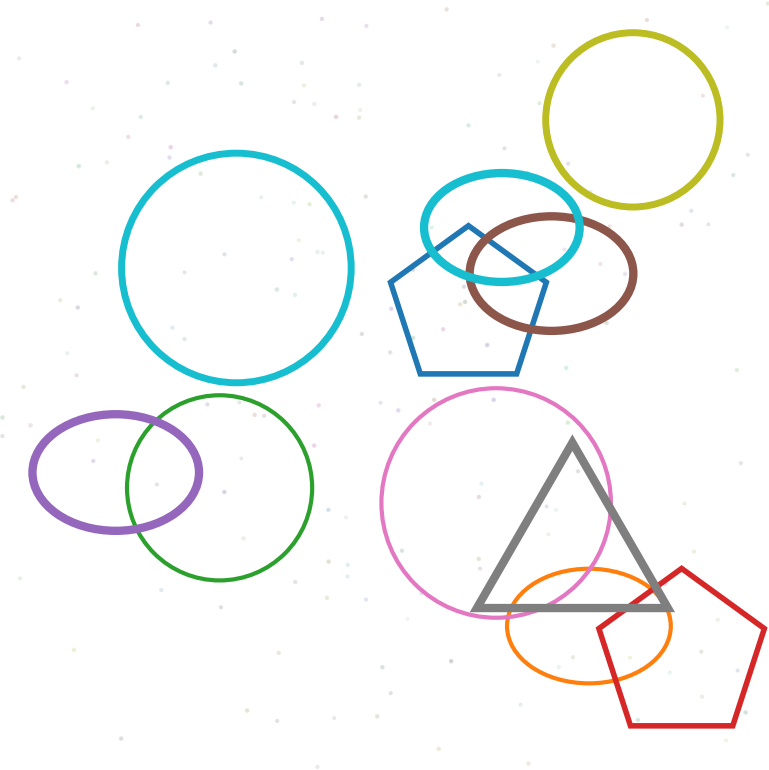[{"shape": "pentagon", "thickness": 2, "radius": 0.53, "center": [0.608, 0.6]}, {"shape": "oval", "thickness": 1.5, "radius": 0.53, "center": [0.765, 0.187]}, {"shape": "circle", "thickness": 1.5, "radius": 0.6, "center": [0.285, 0.366]}, {"shape": "pentagon", "thickness": 2, "radius": 0.56, "center": [0.885, 0.149]}, {"shape": "oval", "thickness": 3, "radius": 0.54, "center": [0.15, 0.386]}, {"shape": "oval", "thickness": 3, "radius": 0.53, "center": [0.716, 0.645]}, {"shape": "circle", "thickness": 1.5, "radius": 0.75, "center": [0.644, 0.347]}, {"shape": "triangle", "thickness": 3, "radius": 0.72, "center": [0.743, 0.282]}, {"shape": "circle", "thickness": 2.5, "radius": 0.57, "center": [0.822, 0.844]}, {"shape": "circle", "thickness": 2.5, "radius": 0.75, "center": [0.307, 0.652]}, {"shape": "oval", "thickness": 3, "radius": 0.51, "center": [0.652, 0.705]}]